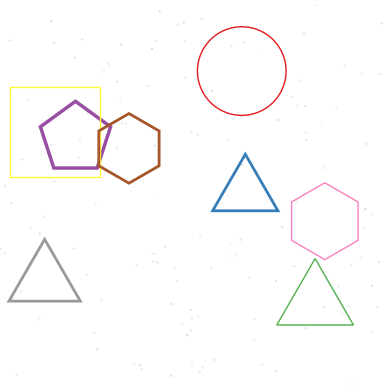[{"shape": "circle", "thickness": 1, "radius": 0.58, "center": [0.628, 0.815]}, {"shape": "triangle", "thickness": 2, "radius": 0.49, "center": [0.637, 0.501]}, {"shape": "triangle", "thickness": 1, "radius": 0.57, "center": [0.819, 0.213]}, {"shape": "pentagon", "thickness": 2.5, "radius": 0.48, "center": [0.196, 0.641]}, {"shape": "square", "thickness": 1, "radius": 0.58, "center": [0.142, 0.658]}, {"shape": "hexagon", "thickness": 2, "radius": 0.45, "center": [0.335, 0.615]}, {"shape": "hexagon", "thickness": 1, "radius": 0.5, "center": [0.844, 0.426]}, {"shape": "triangle", "thickness": 2, "radius": 0.54, "center": [0.116, 0.271]}]